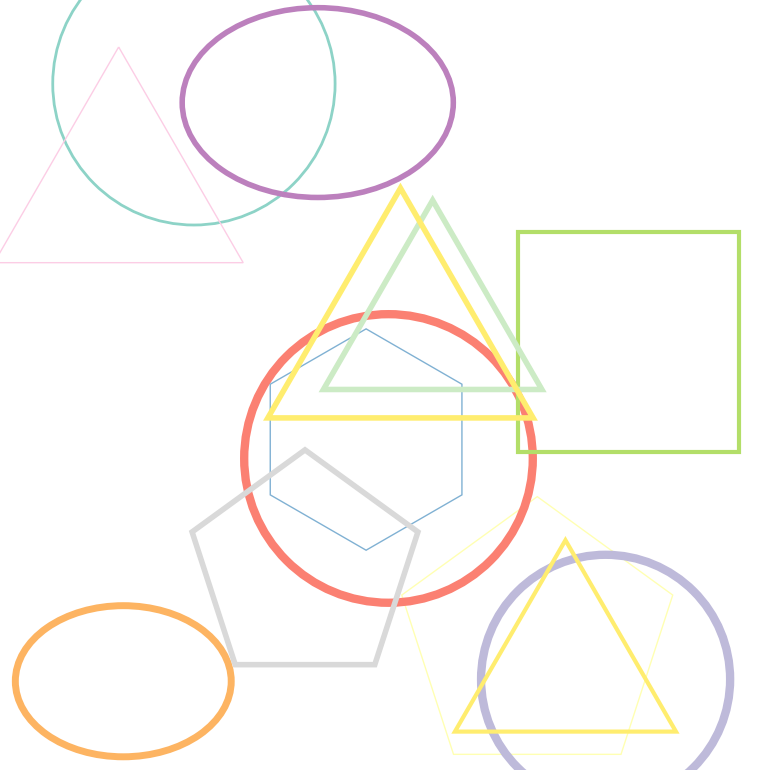[{"shape": "circle", "thickness": 1, "radius": 0.92, "center": [0.252, 0.891]}, {"shape": "pentagon", "thickness": 0.5, "radius": 0.93, "center": [0.698, 0.17]}, {"shape": "circle", "thickness": 3, "radius": 0.81, "center": [0.786, 0.118]}, {"shape": "circle", "thickness": 3, "radius": 0.94, "center": [0.505, 0.405]}, {"shape": "hexagon", "thickness": 0.5, "radius": 0.72, "center": [0.475, 0.429]}, {"shape": "oval", "thickness": 2.5, "radius": 0.7, "center": [0.16, 0.115]}, {"shape": "square", "thickness": 1.5, "radius": 0.72, "center": [0.816, 0.556]}, {"shape": "triangle", "thickness": 0.5, "radius": 0.93, "center": [0.154, 0.752]}, {"shape": "pentagon", "thickness": 2, "radius": 0.77, "center": [0.396, 0.262]}, {"shape": "oval", "thickness": 2, "radius": 0.88, "center": [0.413, 0.867]}, {"shape": "triangle", "thickness": 2, "radius": 0.82, "center": [0.562, 0.576]}, {"shape": "triangle", "thickness": 1.5, "radius": 0.83, "center": [0.734, 0.133]}, {"shape": "triangle", "thickness": 2, "radius": 0.99, "center": [0.52, 0.557]}]